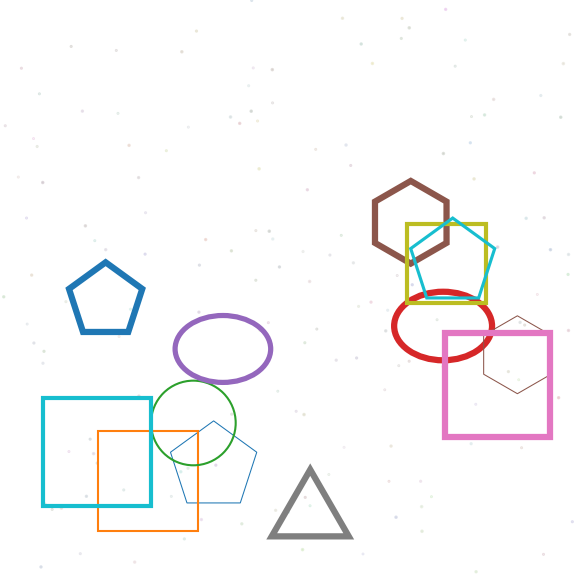[{"shape": "pentagon", "thickness": 0.5, "radius": 0.39, "center": [0.37, 0.192]}, {"shape": "pentagon", "thickness": 3, "radius": 0.33, "center": [0.183, 0.478]}, {"shape": "square", "thickness": 1, "radius": 0.43, "center": [0.256, 0.166]}, {"shape": "circle", "thickness": 1, "radius": 0.37, "center": [0.335, 0.267]}, {"shape": "oval", "thickness": 3, "radius": 0.42, "center": [0.767, 0.435]}, {"shape": "oval", "thickness": 2.5, "radius": 0.41, "center": [0.386, 0.395]}, {"shape": "hexagon", "thickness": 0.5, "radius": 0.34, "center": [0.896, 0.385]}, {"shape": "hexagon", "thickness": 3, "radius": 0.36, "center": [0.711, 0.614]}, {"shape": "square", "thickness": 3, "radius": 0.45, "center": [0.861, 0.332]}, {"shape": "triangle", "thickness": 3, "radius": 0.39, "center": [0.537, 0.109]}, {"shape": "square", "thickness": 2, "radius": 0.34, "center": [0.773, 0.543]}, {"shape": "pentagon", "thickness": 1.5, "radius": 0.38, "center": [0.784, 0.545]}, {"shape": "square", "thickness": 2, "radius": 0.47, "center": [0.167, 0.216]}]